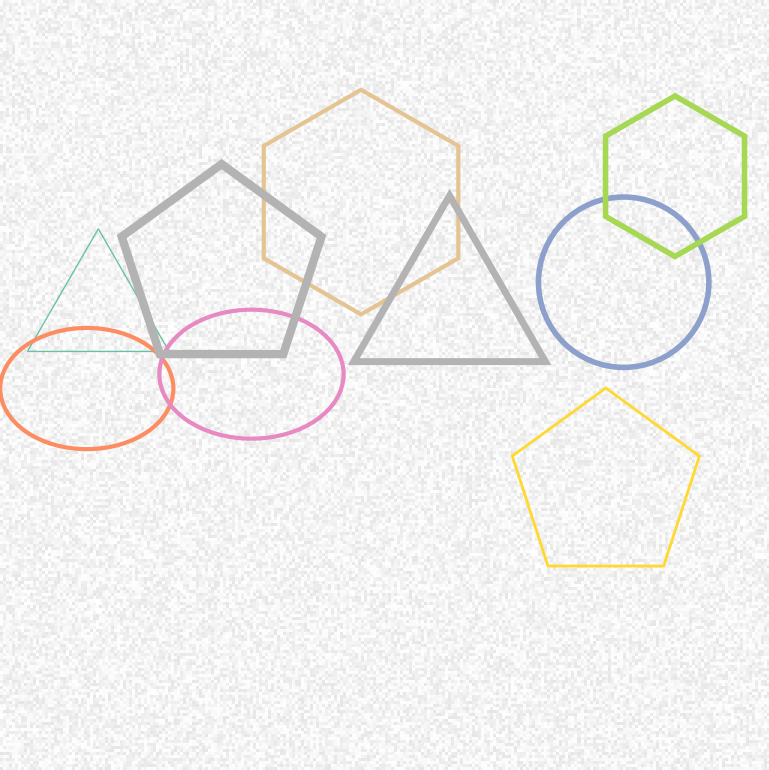[{"shape": "triangle", "thickness": 0.5, "radius": 0.53, "center": [0.128, 0.597]}, {"shape": "oval", "thickness": 1.5, "radius": 0.56, "center": [0.113, 0.495]}, {"shape": "circle", "thickness": 2, "radius": 0.55, "center": [0.81, 0.633]}, {"shape": "oval", "thickness": 1.5, "radius": 0.6, "center": [0.327, 0.514]}, {"shape": "hexagon", "thickness": 2, "radius": 0.52, "center": [0.877, 0.771]}, {"shape": "pentagon", "thickness": 1, "radius": 0.64, "center": [0.787, 0.368]}, {"shape": "hexagon", "thickness": 1.5, "radius": 0.73, "center": [0.469, 0.738]}, {"shape": "pentagon", "thickness": 3, "radius": 0.68, "center": [0.288, 0.65]}, {"shape": "triangle", "thickness": 2.5, "radius": 0.72, "center": [0.584, 0.602]}]